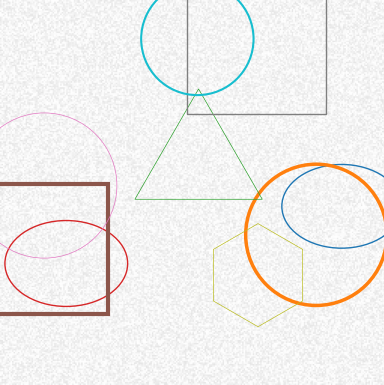[{"shape": "oval", "thickness": 1, "radius": 0.78, "center": [0.887, 0.464]}, {"shape": "circle", "thickness": 2.5, "radius": 0.92, "center": [0.822, 0.39]}, {"shape": "triangle", "thickness": 0.5, "radius": 0.96, "center": [0.516, 0.578]}, {"shape": "oval", "thickness": 1, "radius": 0.8, "center": [0.172, 0.316]}, {"shape": "square", "thickness": 3, "radius": 0.84, "center": [0.113, 0.354]}, {"shape": "circle", "thickness": 0.5, "radius": 0.94, "center": [0.115, 0.518]}, {"shape": "square", "thickness": 1, "radius": 0.9, "center": [0.666, 0.884]}, {"shape": "hexagon", "thickness": 0.5, "radius": 0.67, "center": [0.67, 0.285]}, {"shape": "circle", "thickness": 1.5, "radius": 0.73, "center": [0.513, 0.899]}]